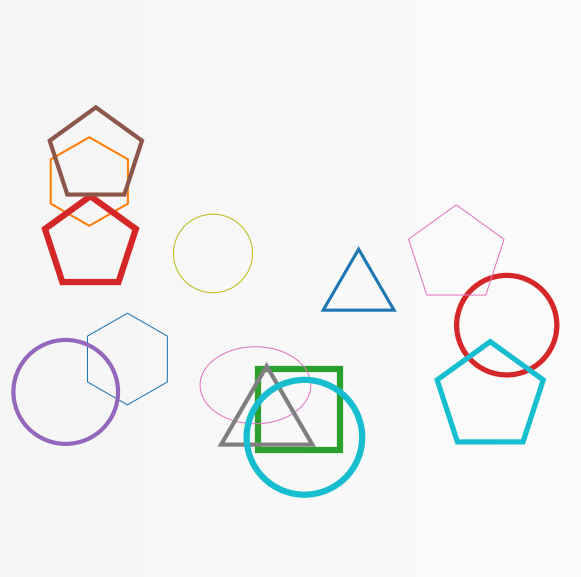[{"shape": "hexagon", "thickness": 0.5, "radius": 0.4, "center": [0.219, 0.377]}, {"shape": "triangle", "thickness": 1.5, "radius": 0.35, "center": [0.617, 0.497]}, {"shape": "hexagon", "thickness": 1, "radius": 0.38, "center": [0.154, 0.685]}, {"shape": "square", "thickness": 3, "radius": 0.35, "center": [0.515, 0.29]}, {"shape": "circle", "thickness": 2.5, "radius": 0.43, "center": [0.872, 0.436]}, {"shape": "pentagon", "thickness": 3, "radius": 0.41, "center": [0.156, 0.577]}, {"shape": "circle", "thickness": 2, "radius": 0.45, "center": [0.113, 0.32]}, {"shape": "pentagon", "thickness": 2, "radius": 0.42, "center": [0.165, 0.73]}, {"shape": "oval", "thickness": 0.5, "radius": 0.48, "center": [0.439, 0.332]}, {"shape": "pentagon", "thickness": 0.5, "radius": 0.43, "center": [0.785, 0.558]}, {"shape": "triangle", "thickness": 2, "radius": 0.45, "center": [0.459, 0.275]}, {"shape": "circle", "thickness": 0.5, "radius": 0.34, "center": [0.366, 0.56]}, {"shape": "pentagon", "thickness": 2.5, "radius": 0.48, "center": [0.843, 0.312]}, {"shape": "circle", "thickness": 3, "radius": 0.5, "center": [0.524, 0.242]}]